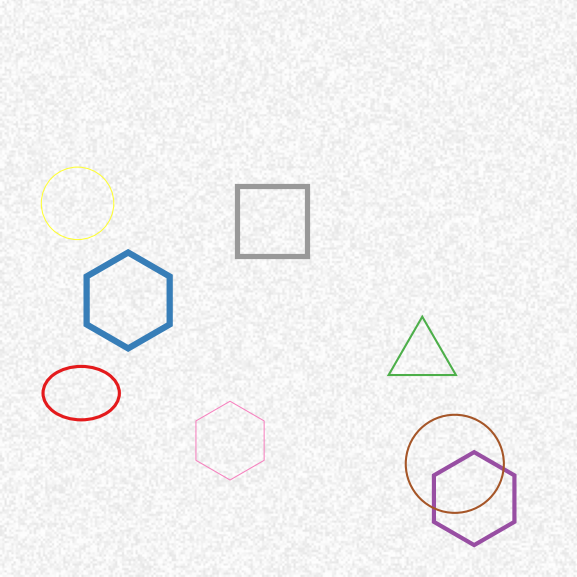[{"shape": "oval", "thickness": 1.5, "radius": 0.33, "center": [0.141, 0.318]}, {"shape": "hexagon", "thickness": 3, "radius": 0.42, "center": [0.222, 0.479]}, {"shape": "triangle", "thickness": 1, "radius": 0.34, "center": [0.731, 0.383]}, {"shape": "hexagon", "thickness": 2, "radius": 0.4, "center": [0.821, 0.136]}, {"shape": "circle", "thickness": 0.5, "radius": 0.31, "center": [0.134, 0.647]}, {"shape": "circle", "thickness": 1, "radius": 0.42, "center": [0.788, 0.196]}, {"shape": "hexagon", "thickness": 0.5, "radius": 0.34, "center": [0.398, 0.236]}, {"shape": "square", "thickness": 2.5, "radius": 0.3, "center": [0.471, 0.616]}]